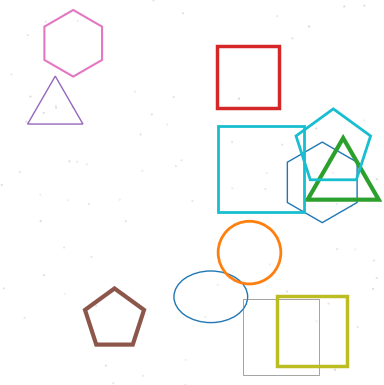[{"shape": "oval", "thickness": 1, "radius": 0.48, "center": [0.548, 0.229]}, {"shape": "hexagon", "thickness": 1, "radius": 0.52, "center": [0.837, 0.526]}, {"shape": "circle", "thickness": 2, "radius": 0.41, "center": [0.648, 0.344]}, {"shape": "triangle", "thickness": 3, "radius": 0.53, "center": [0.891, 0.535]}, {"shape": "square", "thickness": 2.5, "radius": 0.4, "center": [0.645, 0.799]}, {"shape": "triangle", "thickness": 1, "radius": 0.41, "center": [0.144, 0.719]}, {"shape": "pentagon", "thickness": 3, "radius": 0.4, "center": [0.297, 0.17]}, {"shape": "hexagon", "thickness": 1.5, "radius": 0.43, "center": [0.19, 0.888]}, {"shape": "square", "thickness": 0.5, "radius": 0.49, "center": [0.731, 0.125]}, {"shape": "square", "thickness": 2.5, "radius": 0.46, "center": [0.81, 0.14]}, {"shape": "square", "thickness": 2, "radius": 0.56, "center": [0.678, 0.561]}, {"shape": "pentagon", "thickness": 2, "radius": 0.51, "center": [0.866, 0.615]}]